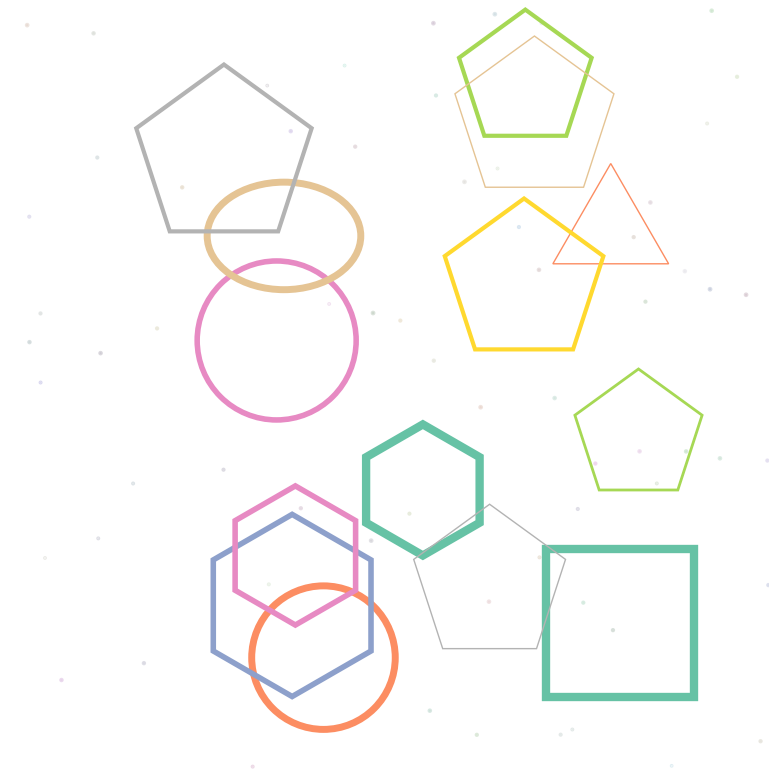[{"shape": "hexagon", "thickness": 3, "radius": 0.43, "center": [0.549, 0.364]}, {"shape": "square", "thickness": 3, "radius": 0.48, "center": [0.805, 0.191]}, {"shape": "triangle", "thickness": 0.5, "radius": 0.43, "center": [0.793, 0.701]}, {"shape": "circle", "thickness": 2.5, "radius": 0.47, "center": [0.42, 0.146]}, {"shape": "hexagon", "thickness": 2, "radius": 0.59, "center": [0.379, 0.214]}, {"shape": "circle", "thickness": 2, "radius": 0.52, "center": [0.359, 0.558]}, {"shape": "hexagon", "thickness": 2, "radius": 0.45, "center": [0.384, 0.279]}, {"shape": "pentagon", "thickness": 1.5, "radius": 0.45, "center": [0.682, 0.897]}, {"shape": "pentagon", "thickness": 1, "radius": 0.43, "center": [0.829, 0.434]}, {"shape": "pentagon", "thickness": 1.5, "radius": 0.54, "center": [0.681, 0.634]}, {"shape": "oval", "thickness": 2.5, "radius": 0.5, "center": [0.369, 0.694]}, {"shape": "pentagon", "thickness": 0.5, "radius": 0.54, "center": [0.694, 0.845]}, {"shape": "pentagon", "thickness": 0.5, "radius": 0.52, "center": [0.636, 0.241]}, {"shape": "pentagon", "thickness": 1.5, "radius": 0.6, "center": [0.291, 0.796]}]